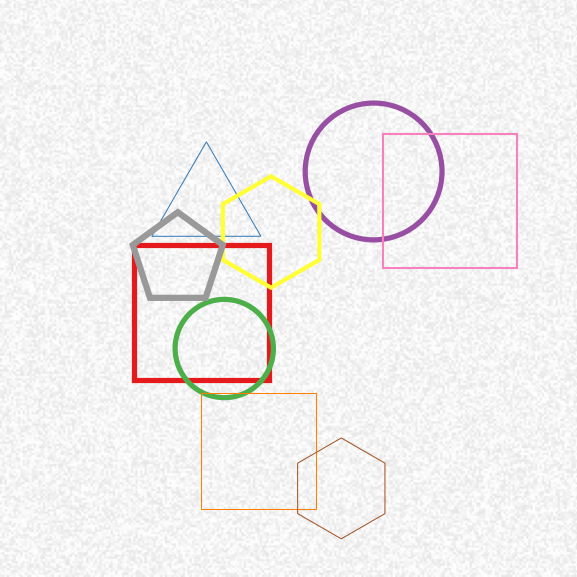[{"shape": "square", "thickness": 2.5, "radius": 0.58, "center": [0.348, 0.458]}, {"shape": "triangle", "thickness": 0.5, "radius": 0.55, "center": [0.357, 0.644]}, {"shape": "circle", "thickness": 2.5, "radius": 0.43, "center": [0.388, 0.396]}, {"shape": "circle", "thickness": 2.5, "radius": 0.59, "center": [0.647, 0.702]}, {"shape": "square", "thickness": 0.5, "radius": 0.5, "center": [0.448, 0.218]}, {"shape": "hexagon", "thickness": 2, "radius": 0.48, "center": [0.469, 0.597]}, {"shape": "hexagon", "thickness": 0.5, "radius": 0.44, "center": [0.591, 0.153]}, {"shape": "square", "thickness": 1, "radius": 0.58, "center": [0.779, 0.651]}, {"shape": "pentagon", "thickness": 3, "radius": 0.41, "center": [0.308, 0.55]}]